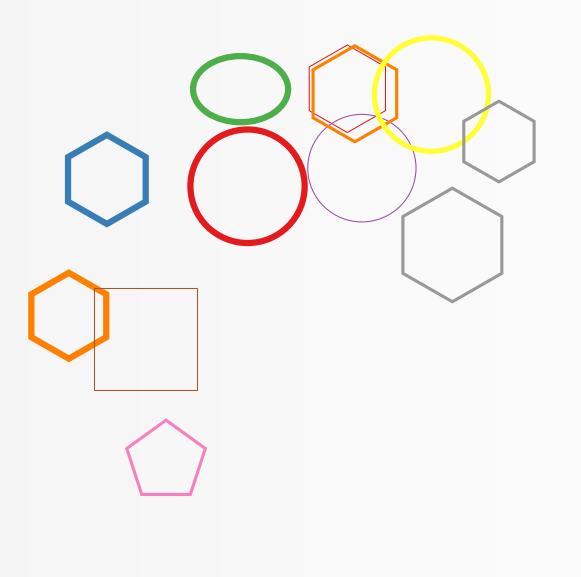[{"shape": "hexagon", "thickness": 0.5, "radius": 0.38, "center": [0.598, 0.845]}, {"shape": "circle", "thickness": 3, "radius": 0.49, "center": [0.426, 0.677]}, {"shape": "hexagon", "thickness": 3, "radius": 0.39, "center": [0.184, 0.689]}, {"shape": "oval", "thickness": 3, "radius": 0.41, "center": [0.414, 0.845]}, {"shape": "circle", "thickness": 0.5, "radius": 0.47, "center": [0.623, 0.708]}, {"shape": "hexagon", "thickness": 3, "radius": 0.37, "center": [0.118, 0.452]}, {"shape": "hexagon", "thickness": 1.5, "radius": 0.42, "center": [0.611, 0.837]}, {"shape": "circle", "thickness": 2.5, "radius": 0.49, "center": [0.742, 0.835]}, {"shape": "square", "thickness": 0.5, "radius": 0.44, "center": [0.251, 0.412]}, {"shape": "pentagon", "thickness": 1.5, "radius": 0.36, "center": [0.286, 0.201]}, {"shape": "hexagon", "thickness": 1.5, "radius": 0.35, "center": [0.858, 0.754]}, {"shape": "hexagon", "thickness": 1.5, "radius": 0.49, "center": [0.778, 0.575]}]